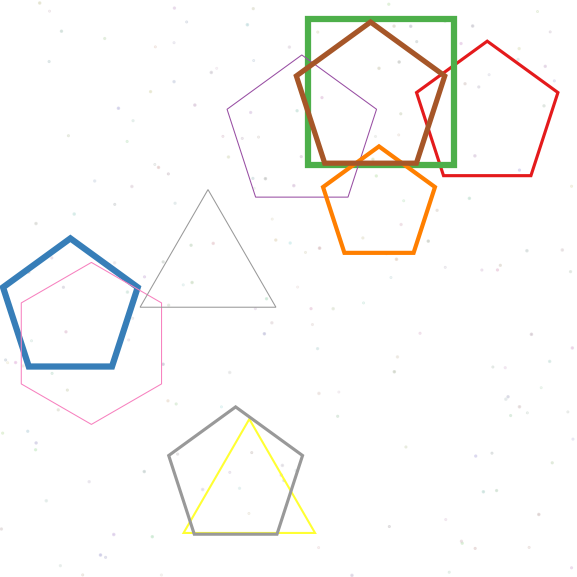[{"shape": "pentagon", "thickness": 1.5, "radius": 0.64, "center": [0.844, 0.799]}, {"shape": "pentagon", "thickness": 3, "radius": 0.61, "center": [0.122, 0.464]}, {"shape": "square", "thickness": 3, "radius": 0.63, "center": [0.66, 0.84]}, {"shape": "pentagon", "thickness": 0.5, "radius": 0.68, "center": [0.523, 0.768]}, {"shape": "pentagon", "thickness": 2, "radius": 0.51, "center": [0.656, 0.644]}, {"shape": "triangle", "thickness": 1, "radius": 0.66, "center": [0.432, 0.142]}, {"shape": "pentagon", "thickness": 2.5, "radius": 0.68, "center": [0.642, 0.826]}, {"shape": "hexagon", "thickness": 0.5, "radius": 0.7, "center": [0.158, 0.404]}, {"shape": "triangle", "thickness": 0.5, "radius": 0.68, "center": [0.36, 0.535]}, {"shape": "pentagon", "thickness": 1.5, "radius": 0.61, "center": [0.408, 0.173]}]